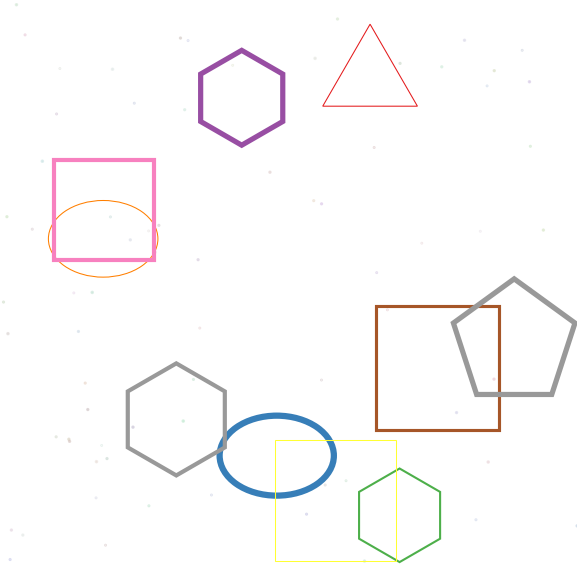[{"shape": "triangle", "thickness": 0.5, "radius": 0.47, "center": [0.641, 0.863]}, {"shape": "oval", "thickness": 3, "radius": 0.49, "center": [0.479, 0.21]}, {"shape": "hexagon", "thickness": 1, "radius": 0.41, "center": [0.692, 0.107]}, {"shape": "hexagon", "thickness": 2.5, "radius": 0.41, "center": [0.419, 0.83]}, {"shape": "oval", "thickness": 0.5, "radius": 0.47, "center": [0.179, 0.586]}, {"shape": "square", "thickness": 0.5, "radius": 0.52, "center": [0.581, 0.132]}, {"shape": "square", "thickness": 1.5, "radius": 0.53, "center": [0.757, 0.362]}, {"shape": "square", "thickness": 2, "radius": 0.43, "center": [0.18, 0.636]}, {"shape": "hexagon", "thickness": 2, "radius": 0.49, "center": [0.305, 0.273]}, {"shape": "pentagon", "thickness": 2.5, "radius": 0.55, "center": [0.89, 0.406]}]